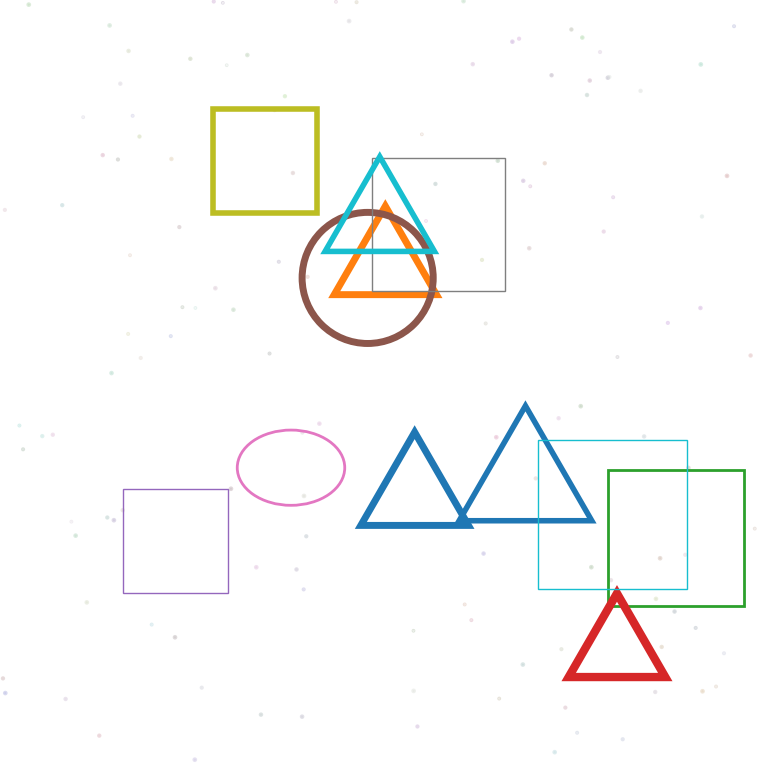[{"shape": "triangle", "thickness": 2.5, "radius": 0.4, "center": [0.539, 0.358]}, {"shape": "triangle", "thickness": 2, "radius": 0.5, "center": [0.682, 0.373]}, {"shape": "triangle", "thickness": 2.5, "radius": 0.38, "center": [0.5, 0.656]}, {"shape": "square", "thickness": 1, "radius": 0.44, "center": [0.878, 0.301]}, {"shape": "triangle", "thickness": 3, "radius": 0.36, "center": [0.801, 0.157]}, {"shape": "square", "thickness": 0.5, "radius": 0.34, "center": [0.228, 0.298]}, {"shape": "circle", "thickness": 2.5, "radius": 0.43, "center": [0.477, 0.639]}, {"shape": "oval", "thickness": 1, "radius": 0.35, "center": [0.378, 0.393]}, {"shape": "square", "thickness": 0.5, "radius": 0.43, "center": [0.57, 0.708]}, {"shape": "square", "thickness": 2, "radius": 0.34, "center": [0.344, 0.791]}, {"shape": "triangle", "thickness": 2, "radius": 0.41, "center": [0.493, 0.714]}, {"shape": "square", "thickness": 0.5, "radius": 0.49, "center": [0.795, 0.332]}]